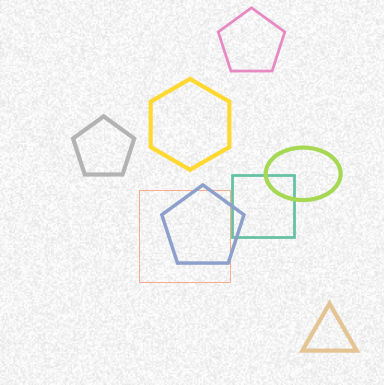[{"shape": "square", "thickness": 2, "radius": 0.41, "center": [0.683, 0.464]}, {"shape": "square", "thickness": 0.5, "radius": 0.59, "center": [0.479, 0.388]}, {"shape": "pentagon", "thickness": 2.5, "radius": 0.56, "center": [0.527, 0.407]}, {"shape": "pentagon", "thickness": 2, "radius": 0.45, "center": [0.653, 0.889]}, {"shape": "oval", "thickness": 3, "radius": 0.49, "center": [0.787, 0.549]}, {"shape": "hexagon", "thickness": 3, "radius": 0.59, "center": [0.494, 0.677]}, {"shape": "triangle", "thickness": 3, "radius": 0.41, "center": [0.856, 0.13]}, {"shape": "pentagon", "thickness": 3, "radius": 0.42, "center": [0.269, 0.614]}]